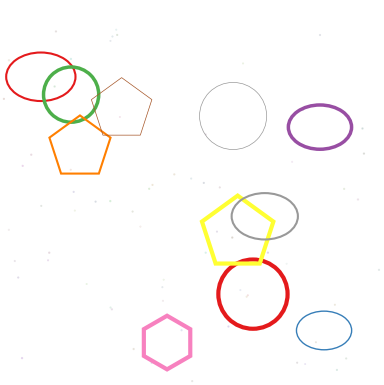[{"shape": "oval", "thickness": 1.5, "radius": 0.45, "center": [0.106, 0.801]}, {"shape": "circle", "thickness": 3, "radius": 0.45, "center": [0.657, 0.236]}, {"shape": "oval", "thickness": 1, "radius": 0.36, "center": [0.842, 0.142]}, {"shape": "circle", "thickness": 2.5, "radius": 0.36, "center": [0.185, 0.754]}, {"shape": "oval", "thickness": 2.5, "radius": 0.41, "center": [0.831, 0.67]}, {"shape": "pentagon", "thickness": 1.5, "radius": 0.42, "center": [0.208, 0.617]}, {"shape": "pentagon", "thickness": 3, "radius": 0.49, "center": [0.617, 0.394]}, {"shape": "pentagon", "thickness": 0.5, "radius": 0.41, "center": [0.316, 0.716]}, {"shape": "hexagon", "thickness": 3, "radius": 0.35, "center": [0.434, 0.11]}, {"shape": "circle", "thickness": 0.5, "radius": 0.44, "center": [0.606, 0.699]}, {"shape": "oval", "thickness": 1.5, "radius": 0.43, "center": [0.688, 0.438]}]